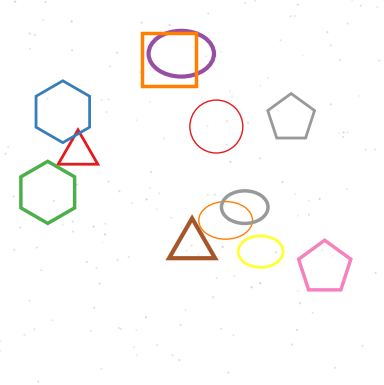[{"shape": "triangle", "thickness": 2, "radius": 0.3, "center": [0.203, 0.603]}, {"shape": "circle", "thickness": 1, "radius": 0.34, "center": [0.562, 0.671]}, {"shape": "hexagon", "thickness": 2, "radius": 0.4, "center": [0.163, 0.71]}, {"shape": "hexagon", "thickness": 2.5, "radius": 0.4, "center": [0.124, 0.5]}, {"shape": "oval", "thickness": 3, "radius": 0.42, "center": [0.471, 0.861]}, {"shape": "oval", "thickness": 1, "radius": 0.35, "center": [0.586, 0.428]}, {"shape": "square", "thickness": 2.5, "radius": 0.35, "center": [0.439, 0.845]}, {"shape": "oval", "thickness": 2, "radius": 0.29, "center": [0.677, 0.346]}, {"shape": "triangle", "thickness": 3, "radius": 0.34, "center": [0.499, 0.364]}, {"shape": "pentagon", "thickness": 2.5, "radius": 0.36, "center": [0.843, 0.305]}, {"shape": "pentagon", "thickness": 2, "radius": 0.32, "center": [0.756, 0.693]}, {"shape": "oval", "thickness": 2.5, "radius": 0.3, "center": [0.636, 0.462]}]